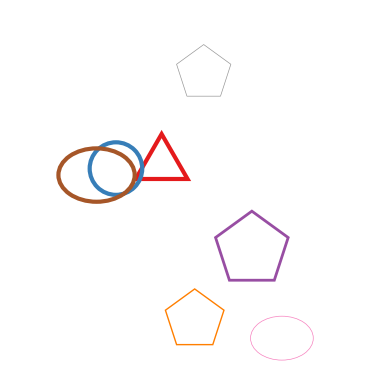[{"shape": "triangle", "thickness": 3, "radius": 0.39, "center": [0.42, 0.574]}, {"shape": "circle", "thickness": 3, "radius": 0.34, "center": [0.301, 0.562]}, {"shape": "pentagon", "thickness": 2, "radius": 0.5, "center": [0.654, 0.352]}, {"shape": "pentagon", "thickness": 1, "radius": 0.4, "center": [0.506, 0.17]}, {"shape": "oval", "thickness": 3, "radius": 0.5, "center": [0.251, 0.545]}, {"shape": "oval", "thickness": 0.5, "radius": 0.41, "center": [0.732, 0.122]}, {"shape": "pentagon", "thickness": 0.5, "radius": 0.37, "center": [0.529, 0.81]}]